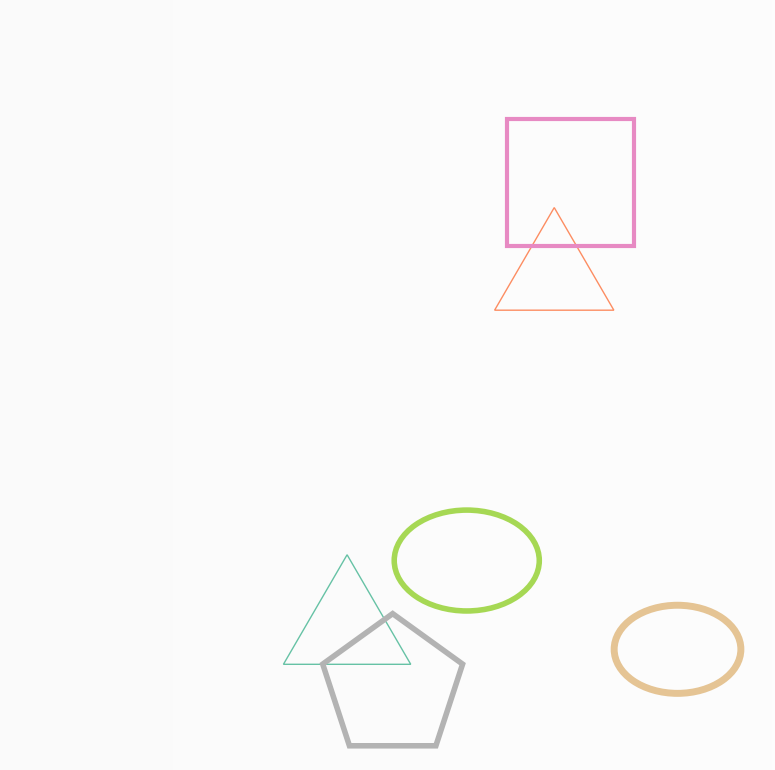[{"shape": "triangle", "thickness": 0.5, "radius": 0.47, "center": [0.448, 0.185]}, {"shape": "triangle", "thickness": 0.5, "radius": 0.44, "center": [0.715, 0.642]}, {"shape": "square", "thickness": 1.5, "radius": 0.41, "center": [0.736, 0.763]}, {"shape": "oval", "thickness": 2, "radius": 0.47, "center": [0.602, 0.272]}, {"shape": "oval", "thickness": 2.5, "radius": 0.41, "center": [0.874, 0.157]}, {"shape": "pentagon", "thickness": 2, "radius": 0.47, "center": [0.507, 0.108]}]